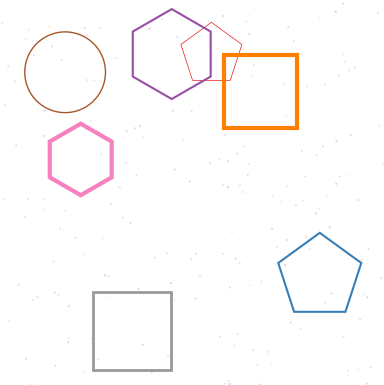[{"shape": "pentagon", "thickness": 0.5, "radius": 0.42, "center": [0.549, 0.859]}, {"shape": "pentagon", "thickness": 1.5, "radius": 0.57, "center": [0.831, 0.282]}, {"shape": "hexagon", "thickness": 1.5, "radius": 0.58, "center": [0.446, 0.86]}, {"shape": "square", "thickness": 3, "radius": 0.47, "center": [0.677, 0.763]}, {"shape": "circle", "thickness": 1, "radius": 0.52, "center": [0.169, 0.812]}, {"shape": "hexagon", "thickness": 3, "radius": 0.46, "center": [0.21, 0.586]}, {"shape": "square", "thickness": 2, "radius": 0.5, "center": [0.343, 0.14]}]